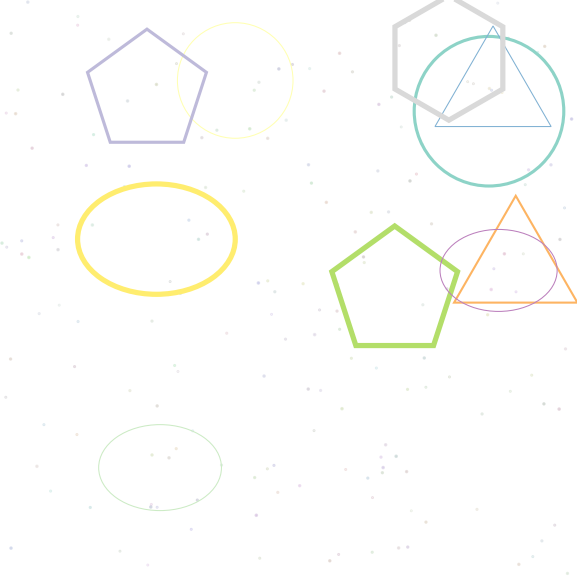[{"shape": "circle", "thickness": 1.5, "radius": 0.65, "center": [0.847, 0.807]}, {"shape": "circle", "thickness": 0.5, "radius": 0.5, "center": [0.407, 0.86]}, {"shape": "pentagon", "thickness": 1.5, "radius": 0.54, "center": [0.255, 0.84]}, {"shape": "triangle", "thickness": 0.5, "radius": 0.58, "center": [0.854, 0.838]}, {"shape": "triangle", "thickness": 1, "radius": 0.62, "center": [0.893, 0.537]}, {"shape": "pentagon", "thickness": 2.5, "radius": 0.57, "center": [0.683, 0.493]}, {"shape": "hexagon", "thickness": 2.5, "radius": 0.54, "center": [0.777, 0.899]}, {"shape": "oval", "thickness": 0.5, "radius": 0.51, "center": [0.863, 0.531]}, {"shape": "oval", "thickness": 0.5, "radius": 0.53, "center": [0.277, 0.189]}, {"shape": "oval", "thickness": 2.5, "radius": 0.68, "center": [0.271, 0.585]}]